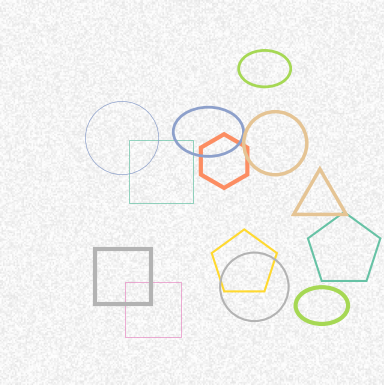[{"shape": "square", "thickness": 0.5, "radius": 0.41, "center": [0.418, 0.554]}, {"shape": "pentagon", "thickness": 1.5, "radius": 0.49, "center": [0.894, 0.35]}, {"shape": "hexagon", "thickness": 3, "radius": 0.35, "center": [0.582, 0.582]}, {"shape": "circle", "thickness": 0.5, "radius": 0.48, "center": [0.317, 0.641]}, {"shape": "oval", "thickness": 2, "radius": 0.46, "center": [0.541, 0.658]}, {"shape": "square", "thickness": 0.5, "radius": 0.36, "center": [0.397, 0.197]}, {"shape": "oval", "thickness": 2, "radius": 0.34, "center": [0.688, 0.822]}, {"shape": "oval", "thickness": 3, "radius": 0.34, "center": [0.836, 0.206]}, {"shape": "pentagon", "thickness": 1.5, "radius": 0.44, "center": [0.635, 0.315]}, {"shape": "triangle", "thickness": 2.5, "radius": 0.39, "center": [0.831, 0.482]}, {"shape": "circle", "thickness": 2.5, "radius": 0.41, "center": [0.715, 0.628]}, {"shape": "square", "thickness": 3, "radius": 0.36, "center": [0.32, 0.282]}, {"shape": "circle", "thickness": 1.5, "radius": 0.45, "center": [0.661, 0.255]}]